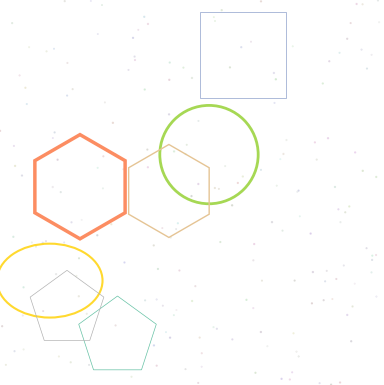[{"shape": "pentagon", "thickness": 0.5, "radius": 0.53, "center": [0.305, 0.125]}, {"shape": "hexagon", "thickness": 2.5, "radius": 0.68, "center": [0.208, 0.515]}, {"shape": "square", "thickness": 0.5, "radius": 0.56, "center": [0.632, 0.858]}, {"shape": "circle", "thickness": 2, "radius": 0.64, "center": [0.543, 0.598]}, {"shape": "oval", "thickness": 1.5, "radius": 0.69, "center": [0.129, 0.271]}, {"shape": "hexagon", "thickness": 1, "radius": 0.6, "center": [0.439, 0.504]}, {"shape": "pentagon", "thickness": 0.5, "radius": 0.5, "center": [0.174, 0.197]}]